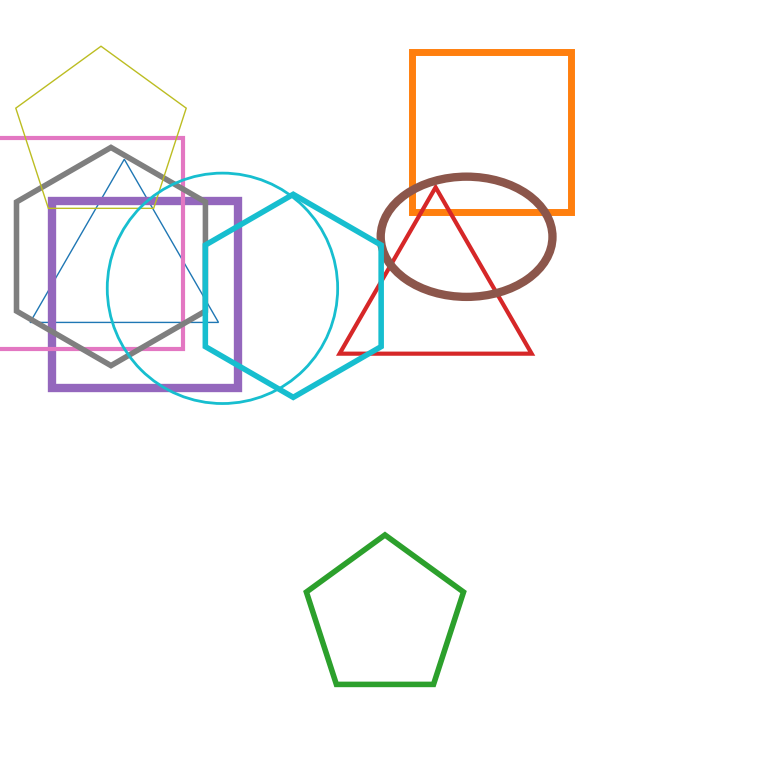[{"shape": "triangle", "thickness": 0.5, "radius": 0.71, "center": [0.161, 0.652]}, {"shape": "square", "thickness": 2.5, "radius": 0.52, "center": [0.638, 0.829]}, {"shape": "pentagon", "thickness": 2, "radius": 0.54, "center": [0.5, 0.198]}, {"shape": "triangle", "thickness": 1.5, "radius": 0.72, "center": [0.566, 0.613]}, {"shape": "square", "thickness": 3, "radius": 0.61, "center": [0.188, 0.617]}, {"shape": "oval", "thickness": 3, "radius": 0.56, "center": [0.606, 0.693]}, {"shape": "square", "thickness": 1.5, "radius": 0.69, "center": [0.1, 0.684]}, {"shape": "hexagon", "thickness": 2, "radius": 0.71, "center": [0.144, 0.667]}, {"shape": "pentagon", "thickness": 0.5, "radius": 0.58, "center": [0.131, 0.824]}, {"shape": "circle", "thickness": 1, "radius": 0.75, "center": [0.289, 0.626]}, {"shape": "hexagon", "thickness": 2, "radius": 0.66, "center": [0.381, 0.616]}]